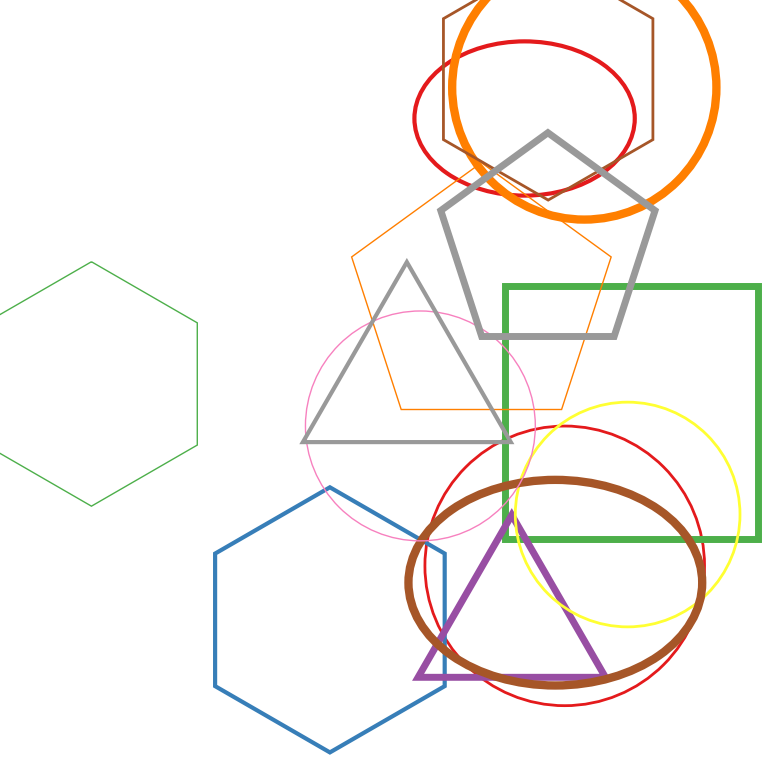[{"shape": "oval", "thickness": 1.5, "radius": 0.72, "center": [0.681, 0.846]}, {"shape": "circle", "thickness": 1, "radius": 0.91, "center": [0.733, 0.265]}, {"shape": "hexagon", "thickness": 1.5, "radius": 0.86, "center": [0.428, 0.195]}, {"shape": "hexagon", "thickness": 0.5, "radius": 0.79, "center": [0.119, 0.501]}, {"shape": "square", "thickness": 2.5, "radius": 0.82, "center": [0.82, 0.464]}, {"shape": "triangle", "thickness": 2.5, "radius": 0.7, "center": [0.665, 0.191]}, {"shape": "pentagon", "thickness": 0.5, "radius": 0.89, "center": [0.625, 0.612]}, {"shape": "circle", "thickness": 3, "radius": 0.86, "center": [0.759, 0.886]}, {"shape": "circle", "thickness": 1, "radius": 0.73, "center": [0.815, 0.332]}, {"shape": "hexagon", "thickness": 1, "radius": 0.79, "center": [0.712, 0.897]}, {"shape": "oval", "thickness": 3, "radius": 0.95, "center": [0.721, 0.243]}, {"shape": "circle", "thickness": 0.5, "radius": 0.75, "center": [0.546, 0.447]}, {"shape": "triangle", "thickness": 1.5, "radius": 0.78, "center": [0.528, 0.504]}, {"shape": "pentagon", "thickness": 2.5, "radius": 0.73, "center": [0.712, 0.681]}]